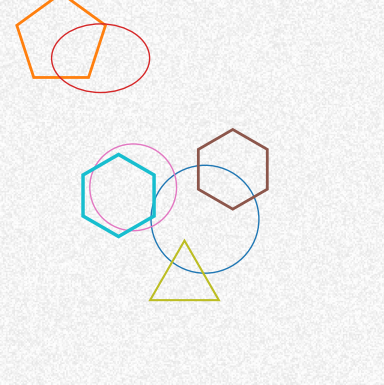[{"shape": "circle", "thickness": 1, "radius": 0.7, "center": [0.532, 0.431]}, {"shape": "pentagon", "thickness": 2, "radius": 0.61, "center": [0.159, 0.897]}, {"shape": "oval", "thickness": 1, "radius": 0.64, "center": [0.261, 0.849]}, {"shape": "hexagon", "thickness": 2, "radius": 0.52, "center": [0.605, 0.56]}, {"shape": "circle", "thickness": 1, "radius": 0.56, "center": [0.346, 0.513]}, {"shape": "triangle", "thickness": 1.5, "radius": 0.52, "center": [0.479, 0.272]}, {"shape": "hexagon", "thickness": 2.5, "radius": 0.53, "center": [0.308, 0.492]}]